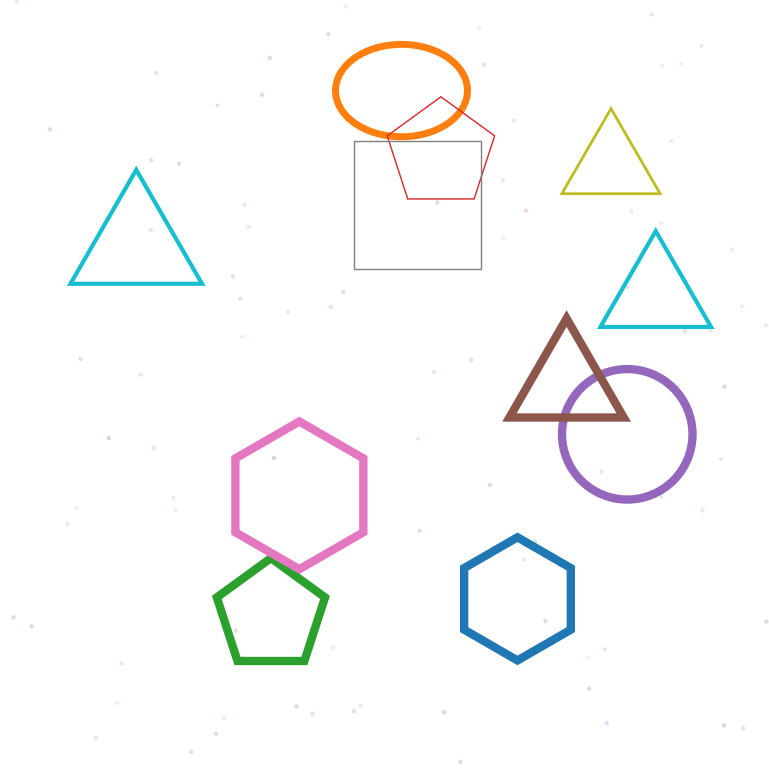[{"shape": "hexagon", "thickness": 3, "radius": 0.4, "center": [0.672, 0.222]}, {"shape": "oval", "thickness": 2.5, "radius": 0.43, "center": [0.521, 0.882]}, {"shape": "pentagon", "thickness": 3, "radius": 0.37, "center": [0.352, 0.201]}, {"shape": "pentagon", "thickness": 0.5, "radius": 0.37, "center": [0.573, 0.801]}, {"shape": "circle", "thickness": 3, "radius": 0.42, "center": [0.815, 0.436]}, {"shape": "triangle", "thickness": 3, "radius": 0.43, "center": [0.736, 0.501]}, {"shape": "hexagon", "thickness": 3, "radius": 0.48, "center": [0.389, 0.357]}, {"shape": "square", "thickness": 0.5, "radius": 0.42, "center": [0.542, 0.734]}, {"shape": "triangle", "thickness": 1, "radius": 0.37, "center": [0.794, 0.785]}, {"shape": "triangle", "thickness": 1.5, "radius": 0.42, "center": [0.852, 0.617]}, {"shape": "triangle", "thickness": 1.5, "radius": 0.49, "center": [0.177, 0.681]}]